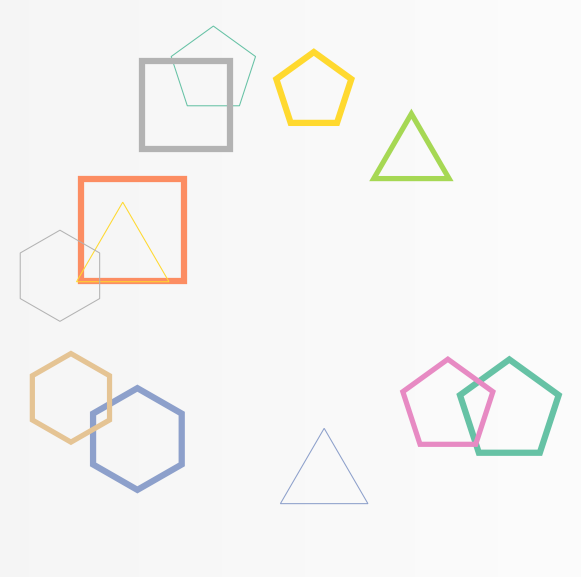[{"shape": "pentagon", "thickness": 3, "radius": 0.45, "center": [0.876, 0.287]}, {"shape": "pentagon", "thickness": 0.5, "radius": 0.38, "center": [0.367, 0.878]}, {"shape": "square", "thickness": 3, "radius": 0.44, "center": [0.229, 0.601]}, {"shape": "hexagon", "thickness": 3, "radius": 0.44, "center": [0.236, 0.239]}, {"shape": "triangle", "thickness": 0.5, "radius": 0.43, "center": [0.558, 0.17]}, {"shape": "pentagon", "thickness": 2.5, "radius": 0.41, "center": [0.771, 0.296]}, {"shape": "triangle", "thickness": 2.5, "radius": 0.37, "center": [0.708, 0.727]}, {"shape": "triangle", "thickness": 0.5, "radius": 0.46, "center": [0.211, 0.557]}, {"shape": "pentagon", "thickness": 3, "radius": 0.34, "center": [0.54, 0.841]}, {"shape": "hexagon", "thickness": 2.5, "radius": 0.38, "center": [0.122, 0.31]}, {"shape": "hexagon", "thickness": 0.5, "radius": 0.39, "center": [0.103, 0.522]}, {"shape": "square", "thickness": 3, "radius": 0.38, "center": [0.32, 0.817]}]